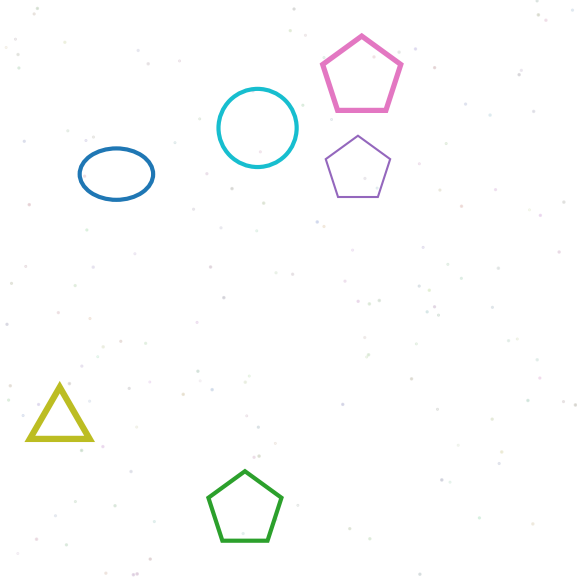[{"shape": "oval", "thickness": 2, "radius": 0.32, "center": [0.202, 0.698]}, {"shape": "pentagon", "thickness": 2, "radius": 0.33, "center": [0.424, 0.117]}, {"shape": "pentagon", "thickness": 1, "radius": 0.29, "center": [0.62, 0.705]}, {"shape": "pentagon", "thickness": 2.5, "radius": 0.36, "center": [0.626, 0.866]}, {"shape": "triangle", "thickness": 3, "radius": 0.3, "center": [0.103, 0.269]}, {"shape": "circle", "thickness": 2, "radius": 0.34, "center": [0.446, 0.778]}]